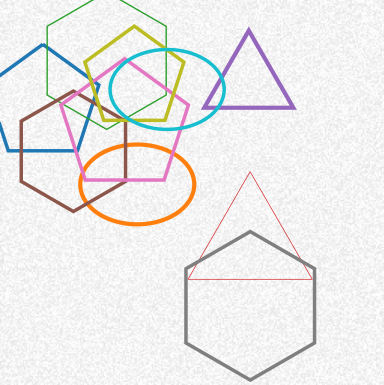[{"shape": "pentagon", "thickness": 2.5, "radius": 0.76, "center": [0.111, 0.732]}, {"shape": "oval", "thickness": 3, "radius": 0.74, "center": [0.356, 0.521]}, {"shape": "hexagon", "thickness": 1, "radius": 0.89, "center": [0.277, 0.842]}, {"shape": "triangle", "thickness": 0.5, "radius": 0.93, "center": [0.65, 0.368]}, {"shape": "triangle", "thickness": 3, "radius": 0.67, "center": [0.646, 0.787]}, {"shape": "hexagon", "thickness": 2.5, "radius": 0.78, "center": [0.191, 0.607]}, {"shape": "pentagon", "thickness": 2.5, "radius": 0.87, "center": [0.324, 0.673]}, {"shape": "hexagon", "thickness": 2.5, "radius": 0.96, "center": [0.65, 0.206]}, {"shape": "pentagon", "thickness": 2.5, "radius": 0.68, "center": [0.349, 0.797]}, {"shape": "oval", "thickness": 2.5, "radius": 0.74, "center": [0.434, 0.768]}]